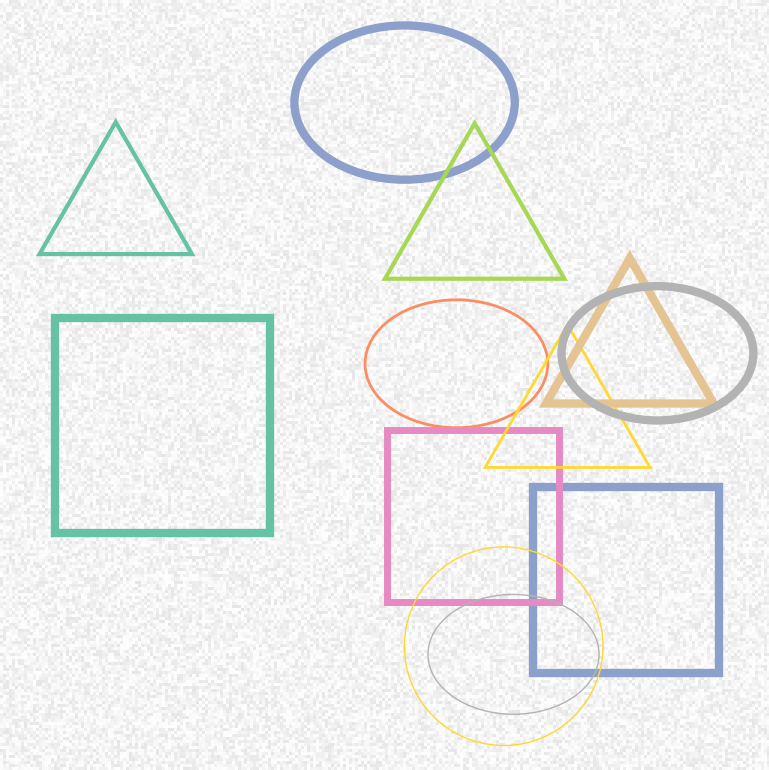[{"shape": "square", "thickness": 3, "radius": 0.7, "center": [0.211, 0.448]}, {"shape": "triangle", "thickness": 1.5, "radius": 0.57, "center": [0.15, 0.727]}, {"shape": "oval", "thickness": 1, "radius": 0.59, "center": [0.593, 0.528]}, {"shape": "oval", "thickness": 3, "radius": 0.72, "center": [0.525, 0.867]}, {"shape": "square", "thickness": 3, "radius": 0.6, "center": [0.813, 0.247]}, {"shape": "square", "thickness": 2.5, "radius": 0.56, "center": [0.614, 0.33]}, {"shape": "triangle", "thickness": 1.5, "radius": 0.67, "center": [0.616, 0.705]}, {"shape": "triangle", "thickness": 1, "radius": 0.62, "center": [0.737, 0.455]}, {"shape": "circle", "thickness": 0.5, "radius": 0.64, "center": [0.654, 0.161]}, {"shape": "triangle", "thickness": 3, "radius": 0.63, "center": [0.818, 0.539]}, {"shape": "oval", "thickness": 0.5, "radius": 0.56, "center": [0.667, 0.15]}, {"shape": "oval", "thickness": 3, "radius": 0.62, "center": [0.854, 0.541]}]